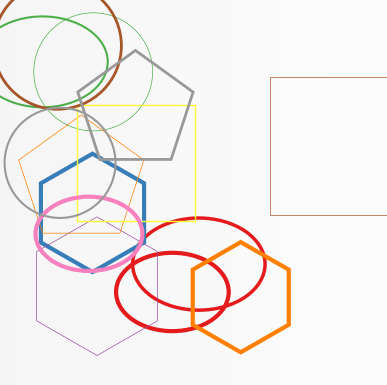[{"shape": "oval", "thickness": 2.5, "radius": 0.85, "center": [0.513, 0.314]}, {"shape": "oval", "thickness": 3, "radius": 0.73, "center": [0.445, 0.242]}, {"shape": "hexagon", "thickness": 3, "radius": 0.77, "center": [0.239, 0.447]}, {"shape": "oval", "thickness": 1.5, "radius": 0.84, "center": [0.109, 0.839]}, {"shape": "circle", "thickness": 0.5, "radius": 0.77, "center": [0.241, 0.813]}, {"shape": "hexagon", "thickness": 0.5, "radius": 0.9, "center": [0.25, 0.257]}, {"shape": "pentagon", "thickness": 0.5, "radius": 0.85, "center": [0.21, 0.532]}, {"shape": "hexagon", "thickness": 3, "radius": 0.72, "center": [0.621, 0.228]}, {"shape": "square", "thickness": 1, "radius": 0.76, "center": [0.351, 0.577]}, {"shape": "square", "thickness": 0.5, "radius": 0.9, "center": [0.878, 0.62]}, {"shape": "circle", "thickness": 2, "radius": 0.83, "center": [0.148, 0.881]}, {"shape": "oval", "thickness": 3, "radius": 0.69, "center": [0.23, 0.393]}, {"shape": "pentagon", "thickness": 2, "radius": 0.78, "center": [0.349, 0.713]}, {"shape": "circle", "thickness": 1.5, "radius": 0.72, "center": [0.155, 0.577]}]